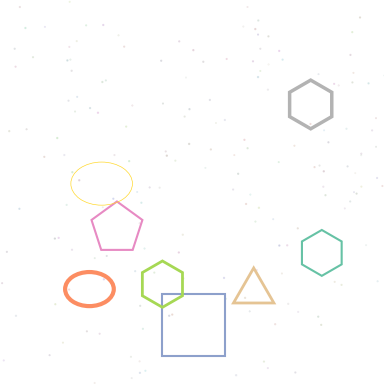[{"shape": "hexagon", "thickness": 1.5, "radius": 0.3, "center": [0.836, 0.343]}, {"shape": "oval", "thickness": 3, "radius": 0.32, "center": [0.232, 0.249]}, {"shape": "square", "thickness": 1.5, "radius": 0.4, "center": [0.503, 0.156]}, {"shape": "pentagon", "thickness": 1.5, "radius": 0.35, "center": [0.304, 0.407]}, {"shape": "hexagon", "thickness": 2, "radius": 0.3, "center": [0.422, 0.262]}, {"shape": "oval", "thickness": 0.5, "radius": 0.4, "center": [0.264, 0.523]}, {"shape": "triangle", "thickness": 2, "radius": 0.3, "center": [0.659, 0.243]}, {"shape": "hexagon", "thickness": 2.5, "radius": 0.32, "center": [0.807, 0.729]}]